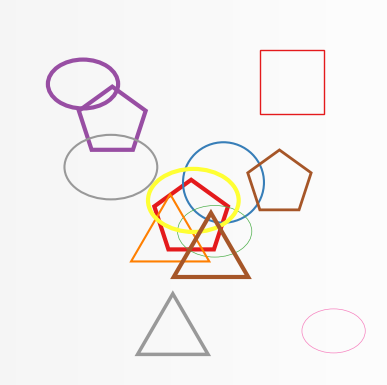[{"shape": "pentagon", "thickness": 3, "radius": 0.5, "center": [0.493, 0.433]}, {"shape": "square", "thickness": 1, "radius": 0.42, "center": [0.753, 0.788]}, {"shape": "circle", "thickness": 1.5, "radius": 0.52, "center": [0.577, 0.526]}, {"shape": "oval", "thickness": 0.5, "radius": 0.48, "center": [0.554, 0.399]}, {"shape": "oval", "thickness": 3, "radius": 0.45, "center": [0.214, 0.782]}, {"shape": "pentagon", "thickness": 3, "radius": 0.45, "center": [0.29, 0.684]}, {"shape": "triangle", "thickness": 1.5, "radius": 0.58, "center": [0.439, 0.379]}, {"shape": "oval", "thickness": 3, "radius": 0.59, "center": [0.499, 0.479]}, {"shape": "triangle", "thickness": 3, "radius": 0.55, "center": [0.544, 0.336]}, {"shape": "pentagon", "thickness": 2, "radius": 0.43, "center": [0.721, 0.525]}, {"shape": "oval", "thickness": 0.5, "radius": 0.41, "center": [0.861, 0.141]}, {"shape": "triangle", "thickness": 2.5, "radius": 0.53, "center": [0.446, 0.132]}, {"shape": "oval", "thickness": 1.5, "radius": 0.6, "center": [0.286, 0.566]}]